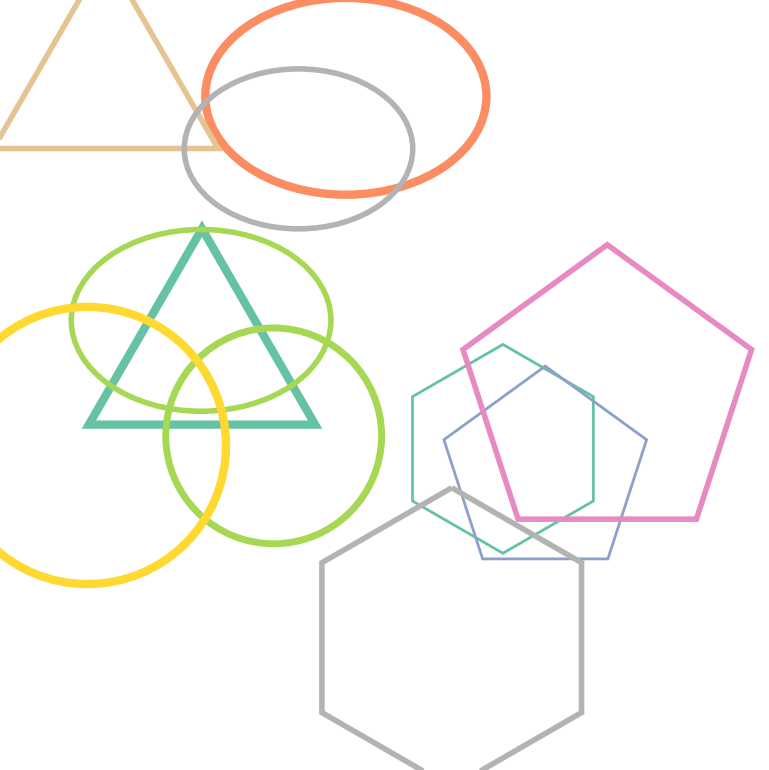[{"shape": "triangle", "thickness": 3, "radius": 0.85, "center": [0.262, 0.533]}, {"shape": "hexagon", "thickness": 1, "radius": 0.68, "center": [0.653, 0.417]}, {"shape": "oval", "thickness": 3, "radius": 0.91, "center": [0.449, 0.875]}, {"shape": "pentagon", "thickness": 1, "radius": 0.69, "center": [0.708, 0.386]}, {"shape": "pentagon", "thickness": 2, "radius": 0.99, "center": [0.789, 0.485]}, {"shape": "oval", "thickness": 2, "radius": 0.84, "center": [0.261, 0.584]}, {"shape": "circle", "thickness": 2.5, "radius": 0.7, "center": [0.355, 0.434]}, {"shape": "circle", "thickness": 3, "radius": 0.9, "center": [0.114, 0.421]}, {"shape": "triangle", "thickness": 2, "radius": 0.84, "center": [0.137, 0.891]}, {"shape": "hexagon", "thickness": 2, "radius": 0.97, "center": [0.587, 0.172]}, {"shape": "oval", "thickness": 2, "radius": 0.74, "center": [0.388, 0.807]}]